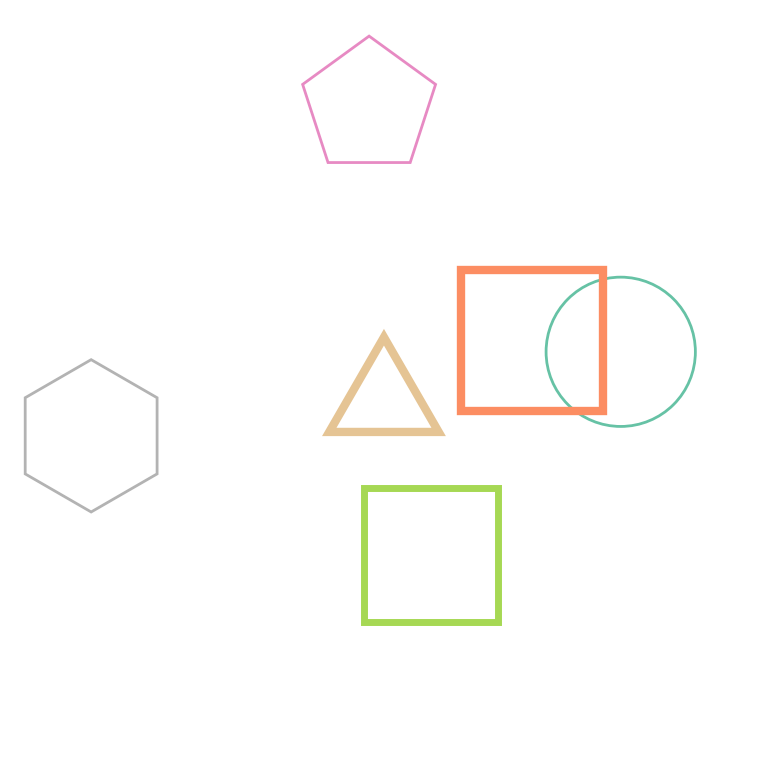[{"shape": "circle", "thickness": 1, "radius": 0.48, "center": [0.806, 0.543]}, {"shape": "square", "thickness": 3, "radius": 0.46, "center": [0.691, 0.558]}, {"shape": "pentagon", "thickness": 1, "radius": 0.45, "center": [0.479, 0.862]}, {"shape": "square", "thickness": 2.5, "radius": 0.44, "center": [0.56, 0.279]}, {"shape": "triangle", "thickness": 3, "radius": 0.41, "center": [0.499, 0.48]}, {"shape": "hexagon", "thickness": 1, "radius": 0.49, "center": [0.118, 0.434]}]